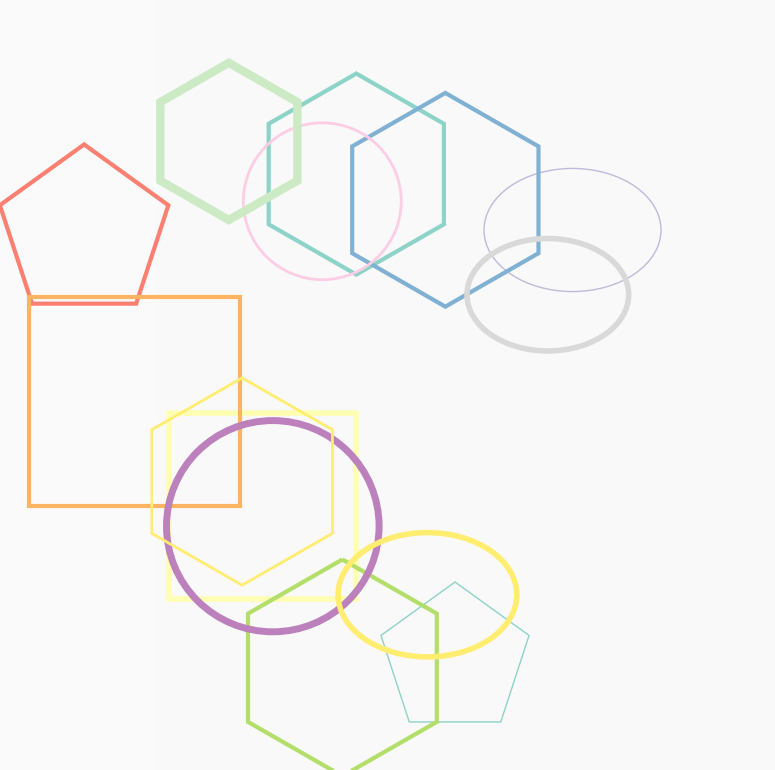[{"shape": "hexagon", "thickness": 1.5, "radius": 0.65, "center": [0.46, 0.774]}, {"shape": "pentagon", "thickness": 0.5, "radius": 0.5, "center": [0.587, 0.144]}, {"shape": "square", "thickness": 2, "radius": 0.6, "center": [0.339, 0.343]}, {"shape": "oval", "thickness": 0.5, "radius": 0.57, "center": [0.739, 0.701]}, {"shape": "pentagon", "thickness": 1.5, "radius": 0.57, "center": [0.109, 0.698]}, {"shape": "hexagon", "thickness": 1.5, "radius": 0.69, "center": [0.575, 0.741]}, {"shape": "square", "thickness": 1.5, "radius": 0.68, "center": [0.174, 0.479]}, {"shape": "hexagon", "thickness": 1.5, "radius": 0.7, "center": [0.442, 0.133]}, {"shape": "circle", "thickness": 1, "radius": 0.51, "center": [0.416, 0.739]}, {"shape": "oval", "thickness": 2, "radius": 0.52, "center": [0.707, 0.617]}, {"shape": "circle", "thickness": 2.5, "radius": 0.69, "center": [0.352, 0.317]}, {"shape": "hexagon", "thickness": 3, "radius": 0.51, "center": [0.295, 0.816]}, {"shape": "oval", "thickness": 2, "radius": 0.58, "center": [0.552, 0.228]}, {"shape": "hexagon", "thickness": 1, "radius": 0.67, "center": [0.312, 0.375]}]